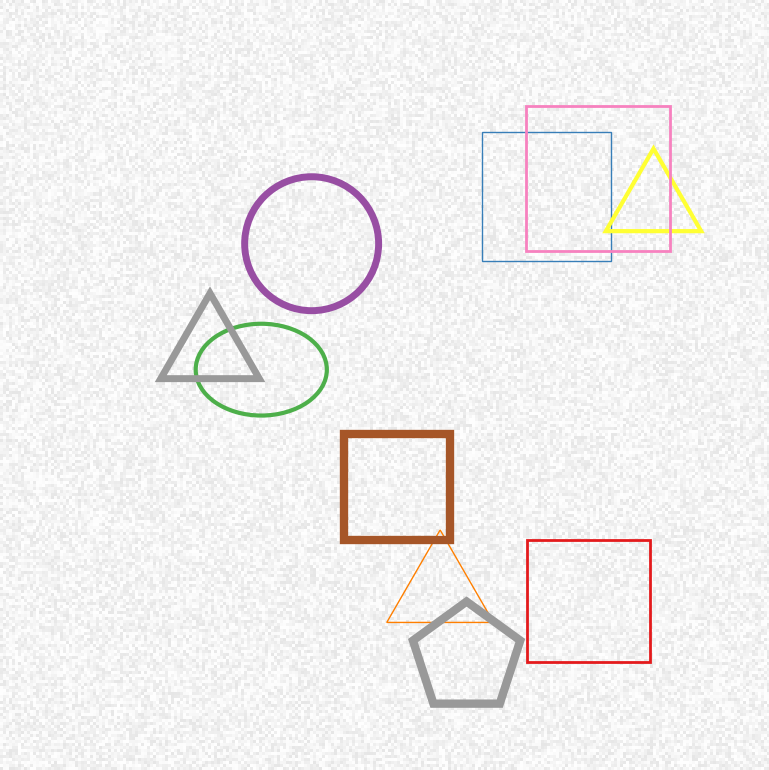[{"shape": "square", "thickness": 1, "radius": 0.4, "center": [0.765, 0.219]}, {"shape": "square", "thickness": 0.5, "radius": 0.42, "center": [0.71, 0.745]}, {"shape": "oval", "thickness": 1.5, "radius": 0.43, "center": [0.339, 0.52]}, {"shape": "circle", "thickness": 2.5, "radius": 0.43, "center": [0.405, 0.683]}, {"shape": "triangle", "thickness": 0.5, "radius": 0.4, "center": [0.572, 0.232]}, {"shape": "triangle", "thickness": 1.5, "radius": 0.36, "center": [0.849, 0.736]}, {"shape": "square", "thickness": 3, "radius": 0.34, "center": [0.515, 0.368]}, {"shape": "square", "thickness": 1, "radius": 0.47, "center": [0.777, 0.768]}, {"shape": "pentagon", "thickness": 3, "radius": 0.37, "center": [0.606, 0.145]}, {"shape": "triangle", "thickness": 2.5, "radius": 0.37, "center": [0.273, 0.545]}]